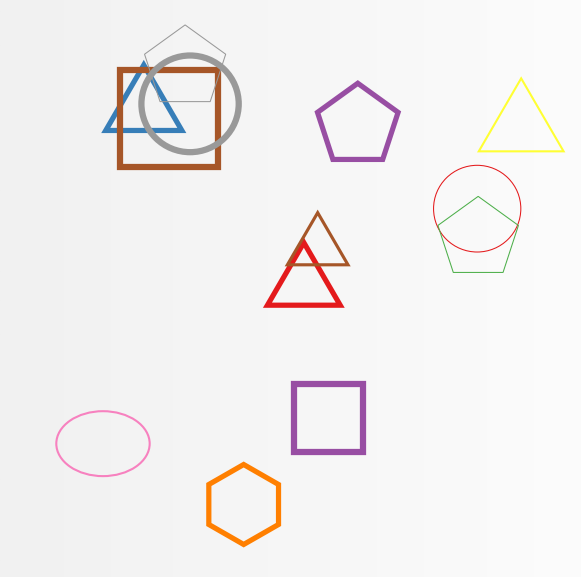[{"shape": "circle", "thickness": 0.5, "radius": 0.38, "center": [0.821, 0.638]}, {"shape": "triangle", "thickness": 2.5, "radius": 0.36, "center": [0.523, 0.507]}, {"shape": "triangle", "thickness": 2.5, "radius": 0.38, "center": [0.247, 0.811]}, {"shape": "pentagon", "thickness": 0.5, "radius": 0.36, "center": [0.823, 0.586]}, {"shape": "pentagon", "thickness": 2.5, "radius": 0.36, "center": [0.616, 0.782]}, {"shape": "square", "thickness": 3, "radius": 0.3, "center": [0.565, 0.276]}, {"shape": "hexagon", "thickness": 2.5, "radius": 0.35, "center": [0.419, 0.126]}, {"shape": "triangle", "thickness": 1, "radius": 0.42, "center": [0.897, 0.779]}, {"shape": "triangle", "thickness": 1.5, "radius": 0.3, "center": [0.547, 0.571]}, {"shape": "square", "thickness": 3, "radius": 0.42, "center": [0.291, 0.794]}, {"shape": "oval", "thickness": 1, "radius": 0.4, "center": [0.177, 0.231]}, {"shape": "pentagon", "thickness": 0.5, "radius": 0.37, "center": [0.318, 0.883]}, {"shape": "circle", "thickness": 3, "radius": 0.42, "center": [0.327, 0.819]}]